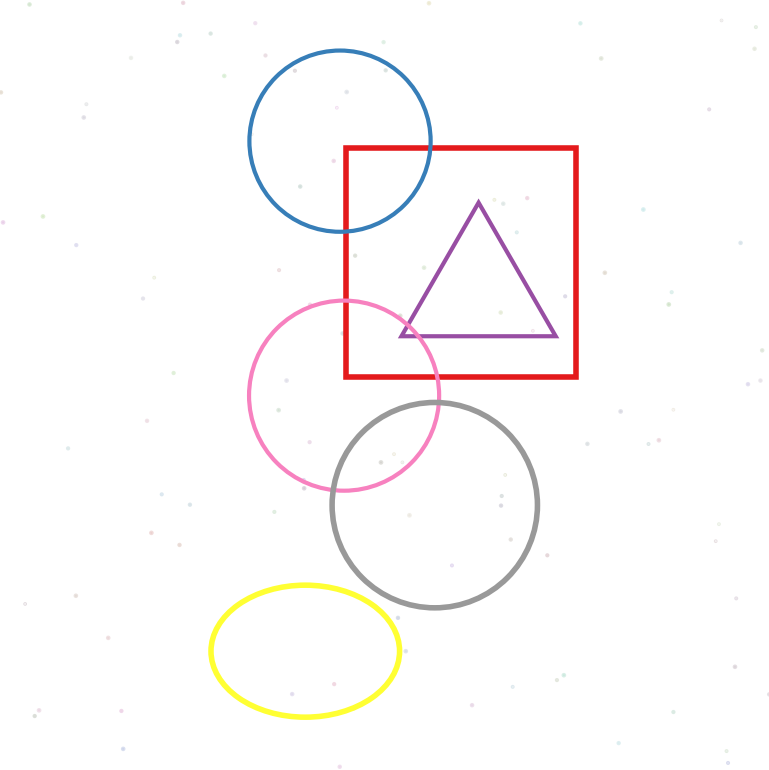[{"shape": "square", "thickness": 2, "radius": 0.75, "center": [0.598, 0.659]}, {"shape": "circle", "thickness": 1.5, "radius": 0.59, "center": [0.442, 0.817]}, {"shape": "triangle", "thickness": 1.5, "radius": 0.58, "center": [0.622, 0.621]}, {"shape": "oval", "thickness": 2, "radius": 0.61, "center": [0.396, 0.154]}, {"shape": "circle", "thickness": 1.5, "radius": 0.62, "center": [0.447, 0.486]}, {"shape": "circle", "thickness": 2, "radius": 0.67, "center": [0.565, 0.344]}]